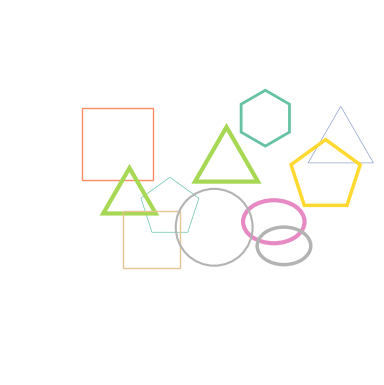[{"shape": "hexagon", "thickness": 2, "radius": 0.36, "center": [0.689, 0.693]}, {"shape": "pentagon", "thickness": 0.5, "radius": 0.4, "center": [0.441, 0.461]}, {"shape": "square", "thickness": 1, "radius": 0.46, "center": [0.306, 0.626]}, {"shape": "triangle", "thickness": 0.5, "radius": 0.49, "center": [0.885, 0.626]}, {"shape": "oval", "thickness": 3, "radius": 0.4, "center": [0.711, 0.424]}, {"shape": "triangle", "thickness": 3, "radius": 0.39, "center": [0.336, 0.485]}, {"shape": "triangle", "thickness": 3, "radius": 0.47, "center": [0.588, 0.576]}, {"shape": "pentagon", "thickness": 2.5, "radius": 0.47, "center": [0.846, 0.543]}, {"shape": "square", "thickness": 1, "radius": 0.37, "center": [0.393, 0.377]}, {"shape": "oval", "thickness": 2.5, "radius": 0.35, "center": [0.738, 0.361]}, {"shape": "circle", "thickness": 1.5, "radius": 0.5, "center": [0.556, 0.41]}]